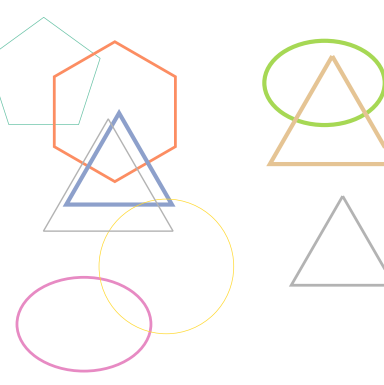[{"shape": "pentagon", "thickness": 0.5, "radius": 0.77, "center": [0.114, 0.801]}, {"shape": "hexagon", "thickness": 2, "radius": 0.91, "center": [0.298, 0.71]}, {"shape": "triangle", "thickness": 3, "radius": 0.79, "center": [0.309, 0.548]}, {"shape": "oval", "thickness": 2, "radius": 0.87, "center": [0.218, 0.158]}, {"shape": "oval", "thickness": 3, "radius": 0.78, "center": [0.843, 0.785]}, {"shape": "circle", "thickness": 0.5, "radius": 0.87, "center": [0.432, 0.308]}, {"shape": "triangle", "thickness": 3, "radius": 0.93, "center": [0.863, 0.667]}, {"shape": "triangle", "thickness": 1, "radius": 0.97, "center": [0.281, 0.497]}, {"shape": "triangle", "thickness": 2, "radius": 0.77, "center": [0.89, 0.336]}]